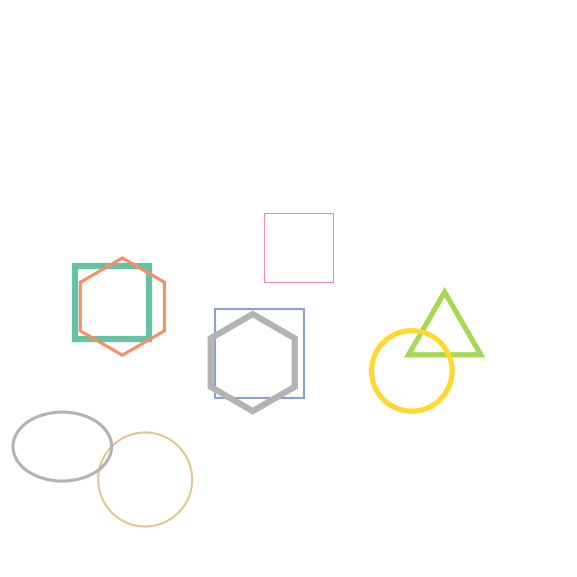[{"shape": "square", "thickness": 3, "radius": 0.32, "center": [0.194, 0.475]}, {"shape": "hexagon", "thickness": 1.5, "radius": 0.42, "center": [0.212, 0.468]}, {"shape": "square", "thickness": 1, "radius": 0.38, "center": [0.449, 0.387]}, {"shape": "square", "thickness": 0.5, "radius": 0.3, "center": [0.516, 0.571]}, {"shape": "triangle", "thickness": 2.5, "radius": 0.36, "center": [0.77, 0.421]}, {"shape": "circle", "thickness": 2.5, "radius": 0.35, "center": [0.713, 0.357]}, {"shape": "circle", "thickness": 1, "radius": 0.41, "center": [0.251, 0.169]}, {"shape": "oval", "thickness": 1.5, "radius": 0.43, "center": [0.108, 0.226]}, {"shape": "hexagon", "thickness": 3, "radius": 0.42, "center": [0.438, 0.371]}]